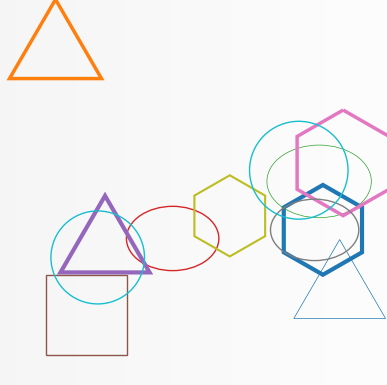[{"shape": "hexagon", "thickness": 3, "radius": 0.58, "center": [0.833, 0.403]}, {"shape": "triangle", "thickness": 0.5, "radius": 0.68, "center": [0.877, 0.241]}, {"shape": "triangle", "thickness": 2.5, "radius": 0.69, "center": [0.143, 0.864]}, {"shape": "oval", "thickness": 0.5, "radius": 0.67, "center": [0.824, 0.529]}, {"shape": "oval", "thickness": 1, "radius": 0.6, "center": [0.446, 0.381]}, {"shape": "triangle", "thickness": 3, "radius": 0.66, "center": [0.271, 0.359]}, {"shape": "square", "thickness": 1, "radius": 0.52, "center": [0.224, 0.183]}, {"shape": "hexagon", "thickness": 2.5, "radius": 0.69, "center": [0.886, 0.577]}, {"shape": "oval", "thickness": 1, "radius": 0.57, "center": [0.812, 0.403]}, {"shape": "hexagon", "thickness": 1.5, "radius": 0.53, "center": [0.593, 0.439]}, {"shape": "circle", "thickness": 1, "radius": 0.6, "center": [0.252, 0.331]}, {"shape": "circle", "thickness": 1, "radius": 0.64, "center": [0.771, 0.558]}]